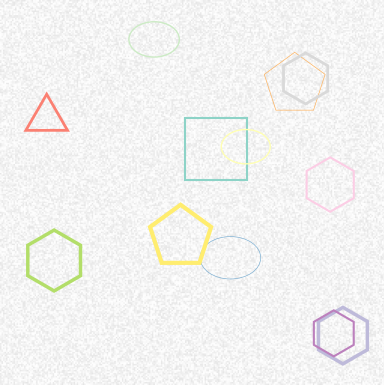[{"shape": "square", "thickness": 1.5, "radius": 0.4, "center": [0.562, 0.612]}, {"shape": "oval", "thickness": 1, "radius": 0.32, "center": [0.638, 0.619]}, {"shape": "hexagon", "thickness": 2.5, "radius": 0.37, "center": [0.891, 0.128]}, {"shape": "triangle", "thickness": 2, "radius": 0.31, "center": [0.121, 0.693]}, {"shape": "oval", "thickness": 0.5, "radius": 0.39, "center": [0.598, 0.33]}, {"shape": "pentagon", "thickness": 0.5, "radius": 0.42, "center": [0.765, 0.781]}, {"shape": "hexagon", "thickness": 2.5, "radius": 0.4, "center": [0.141, 0.323]}, {"shape": "hexagon", "thickness": 1.5, "radius": 0.35, "center": [0.858, 0.521]}, {"shape": "hexagon", "thickness": 2, "radius": 0.33, "center": [0.794, 0.796]}, {"shape": "hexagon", "thickness": 1.5, "radius": 0.3, "center": [0.867, 0.134]}, {"shape": "oval", "thickness": 1, "radius": 0.33, "center": [0.4, 0.898]}, {"shape": "pentagon", "thickness": 3, "radius": 0.42, "center": [0.469, 0.385]}]